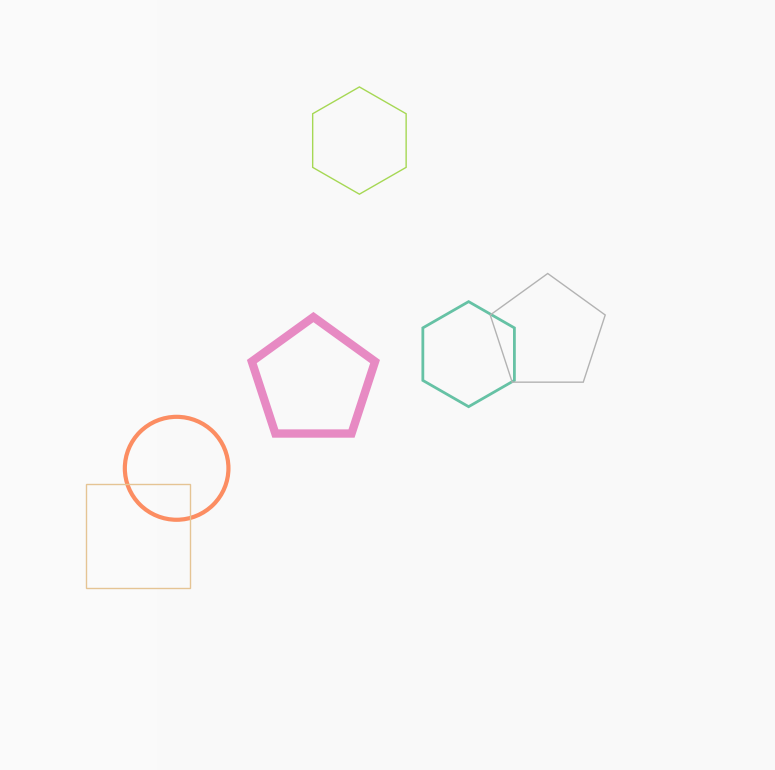[{"shape": "hexagon", "thickness": 1, "radius": 0.34, "center": [0.605, 0.54]}, {"shape": "circle", "thickness": 1.5, "radius": 0.33, "center": [0.228, 0.392]}, {"shape": "pentagon", "thickness": 3, "radius": 0.42, "center": [0.404, 0.505]}, {"shape": "hexagon", "thickness": 0.5, "radius": 0.35, "center": [0.464, 0.817]}, {"shape": "square", "thickness": 0.5, "radius": 0.33, "center": [0.178, 0.304]}, {"shape": "pentagon", "thickness": 0.5, "radius": 0.39, "center": [0.707, 0.567]}]